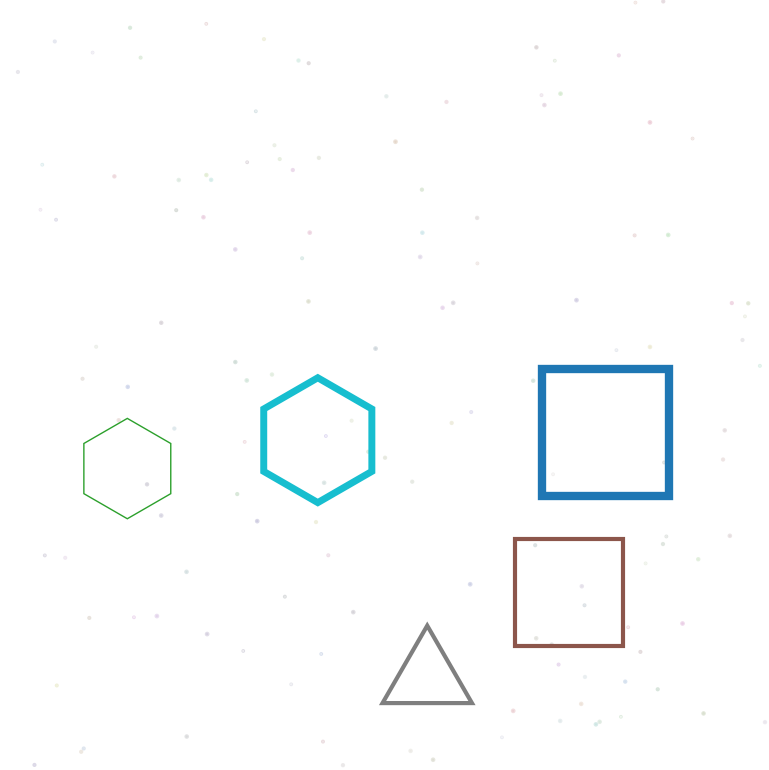[{"shape": "square", "thickness": 3, "radius": 0.41, "center": [0.787, 0.438]}, {"shape": "hexagon", "thickness": 0.5, "radius": 0.33, "center": [0.165, 0.391]}, {"shape": "square", "thickness": 1.5, "radius": 0.35, "center": [0.739, 0.231]}, {"shape": "triangle", "thickness": 1.5, "radius": 0.34, "center": [0.555, 0.12]}, {"shape": "hexagon", "thickness": 2.5, "radius": 0.41, "center": [0.413, 0.428]}]